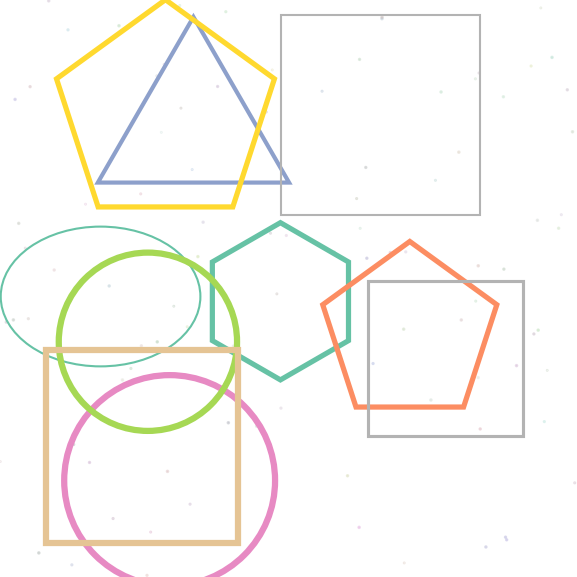[{"shape": "oval", "thickness": 1, "radius": 0.86, "center": [0.174, 0.486]}, {"shape": "hexagon", "thickness": 2.5, "radius": 0.68, "center": [0.486, 0.477]}, {"shape": "pentagon", "thickness": 2.5, "radius": 0.79, "center": [0.71, 0.423]}, {"shape": "triangle", "thickness": 2, "radius": 0.96, "center": [0.335, 0.779]}, {"shape": "circle", "thickness": 3, "radius": 0.91, "center": [0.294, 0.167]}, {"shape": "circle", "thickness": 3, "radius": 0.77, "center": [0.256, 0.407]}, {"shape": "pentagon", "thickness": 2.5, "radius": 0.99, "center": [0.287, 0.801]}, {"shape": "square", "thickness": 3, "radius": 0.83, "center": [0.246, 0.226]}, {"shape": "square", "thickness": 1.5, "radius": 0.67, "center": [0.772, 0.378]}, {"shape": "square", "thickness": 1, "radius": 0.86, "center": [0.659, 0.8]}]